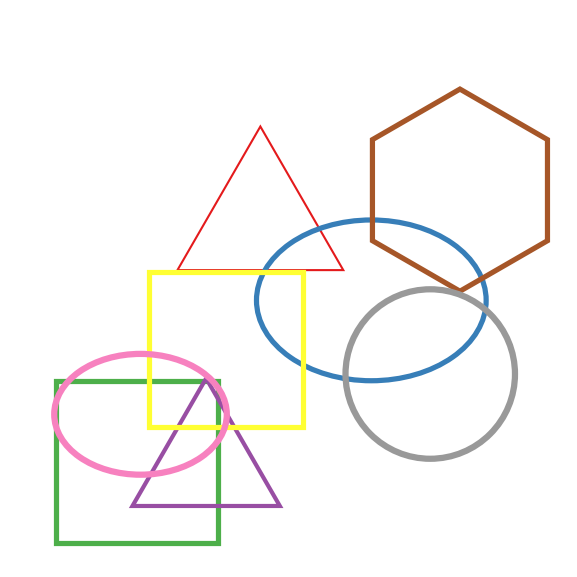[{"shape": "triangle", "thickness": 1, "radius": 0.83, "center": [0.451, 0.614]}, {"shape": "oval", "thickness": 2.5, "radius": 0.99, "center": [0.643, 0.479]}, {"shape": "square", "thickness": 2.5, "radius": 0.7, "center": [0.237, 0.199]}, {"shape": "triangle", "thickness": 2, "radius": 0.74, "center": [0.357, 0.197]}, {"shape": "square", "thickness": 2.5, "radius": 0.67, "center": [0.392, 0.394]}, {"shape": "hexagon", "thickness": 2.5, "radius": 0.87, "center": [0.796, 0.67]}, {"shape": "oval", "thickness": 3, "radius": 0.75, "center": [0.243, 0.282]}, {"shape": "circle", "thickness": 3, "radius": 0.73, "center": [0.745, 0.351]}]